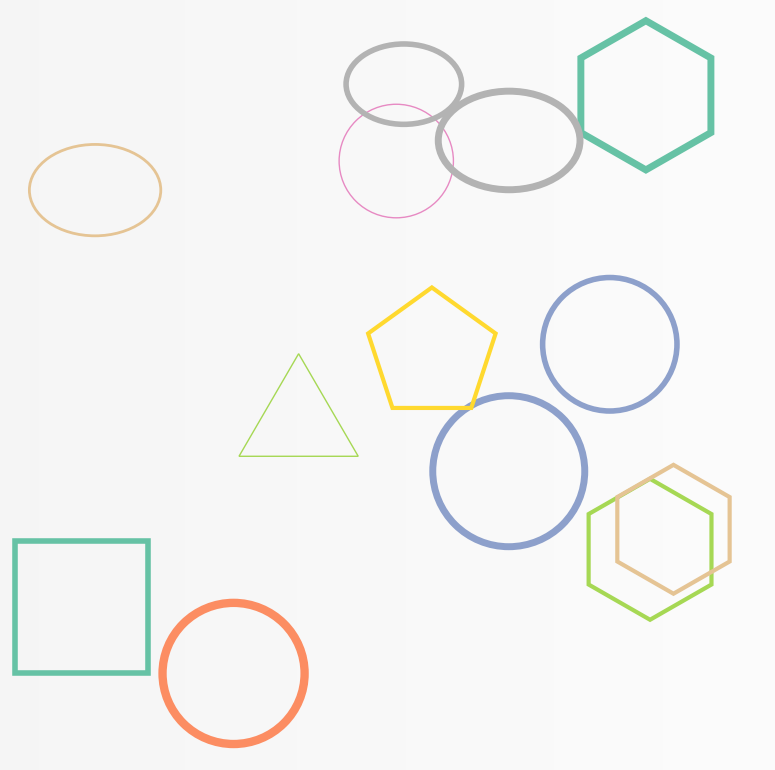[{"shape": "square", "thickness": 2, "radius": 0.43, "center": [0.105, 0.212]}, {"shape": "hexagon", "thickness": 2.5, "radius": 0.48, "center": [0.833, 0.876]}, {"shape": "circle", "thickness": 3, "radius": 0.46, "center": [0.301, 0.125]}, {"shape": "circle", "thickness": 2, "radius": 0.43, "center": [0.787, 0.553]}, {"shape": "circle", "thickness": 2.5, "radius": 0.49, "center": [0.656, 0.388]}, {"shape": "circle", "thickness": 0.5, "radius": 0.37, "center": [0.511, 0.791]}, {"shape": "hexagon", "thickness": 1.5, "radius": 0.46, "center": [0.839, 0.287]}, {"shape": "triangle", "thickness": 0.5, "radius": 0.44, "center": [0.385, 0.452]}, {"shape": "pentagon", "thickness": 1.5, "radius": 0.43, "center": [0.557, 0.54]}, {"shape": "oval", "thickness": 1, "radius": 0.42, "center": [0.123, 0.753]}, {"shape": "hexagon", "thickness": 1.5, "radius": 0.42, "center": [0.869, 0.313]}, {"shape": "oval", "thickness": 2.5, "radius": 0.46, "center": [0.657, 0.818]}, {"shape": "oval", "thickness": 2, "radius": 0.37, "center": [0.521, 0.891]}]